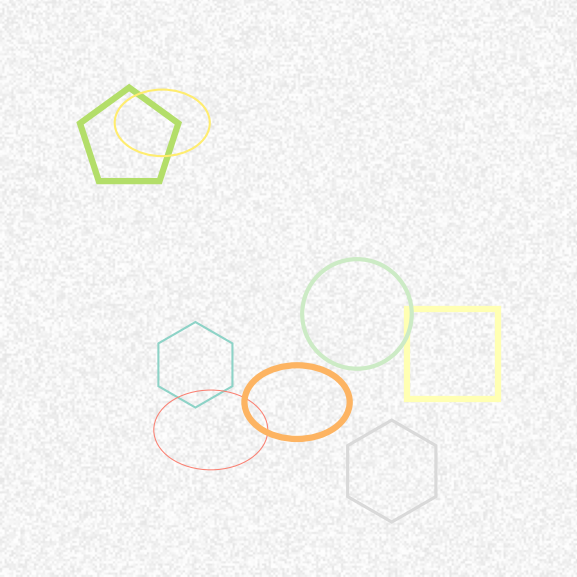[{"shape": "hexagon", "thickness": 1, "radius": 0.37, "center": [0.338, 0.367]}, {"shape": "square", "thickness": 3, "radius": 0.39, "center": [0.783, 0.386]}, {"shape": "oval", "thickness": 0.5, "radius": 0.49, "center": [0.365, 0.255]}, {"shape": "oval", "thickness": 3, "radius": 0.46, "center": [0.514, 0.303]}, {"shape": "pentagon", "thickness": 3, "radius": 0.45, "center": [0.224, 0.758]}, {"shape": "hexagon", "thickness": 1.5, "radius": 0.44, "center": [0.678, 0.183]}, {"shape": "circle", "thickness": 2, "radius": 0.47, "center": [0.618, 0.456]}, {"shape": "oval", "thickness": 1, "radius": 0.41, "center": [0.281, 0.786]}]